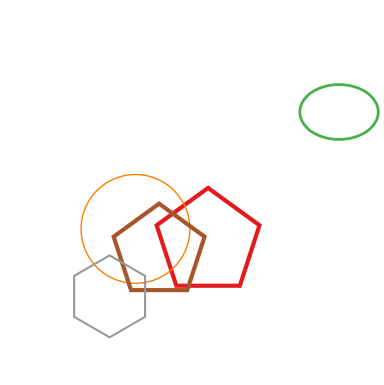[{"shape": "pentagon", "thickness": 3, "radius": 0.7, "center": [0.54, 0.371]}, {"shape": "oval", "thickness": 2, "radius": 0.51, "center": [0.881, 0.709]}, {"shape": "circle", "thickness": 1, "radius": 0.71, "center": [0.352, 0.405]}, {"shape": "pentagon", "thickness": 3, "radius": 0.62, "center": [0.413, 0.347]}, {"shape": "hexagon", "thickness": 1.5, "radius": 0.53, "center": [0.285, 0.23]}]